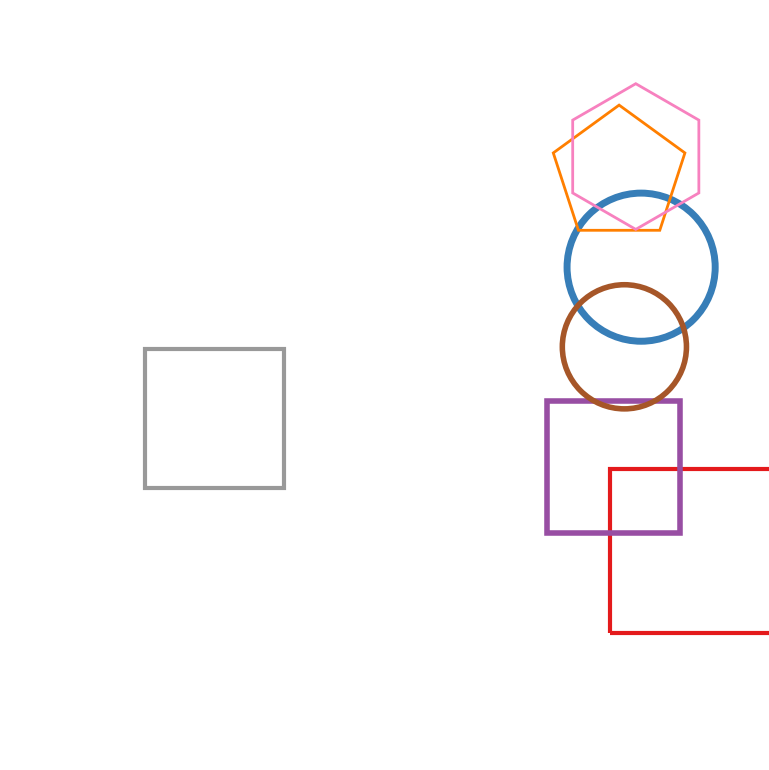[{"shape": "square", "thickness": 1.5, "radius": 0.53, "center": [0.898, 0.285]}, {"shape": "circle", "thickness": 2.5, "radius": 0.48, "center": [0.833, 0.653]}, {"shape": "square", "thickness": 2, "radius": 0.43, "center": [0.797, 0.393]}, {"shape": "pentagon", "thickness": 1, "radius": 0.45, "center": [0.804, 0.774]}, {"shape": "circle", "thickness": 2, "radius": 0.4, "center": [0.811, 0.55]}, {"shape": "hexagon", "thickness": 1, "radius": 0.47, "center": [0.826, 0.797]}, {"shape": "square", "thickness": 1.5, "radius": 0.45, "center": [0.279, 0.456]}]